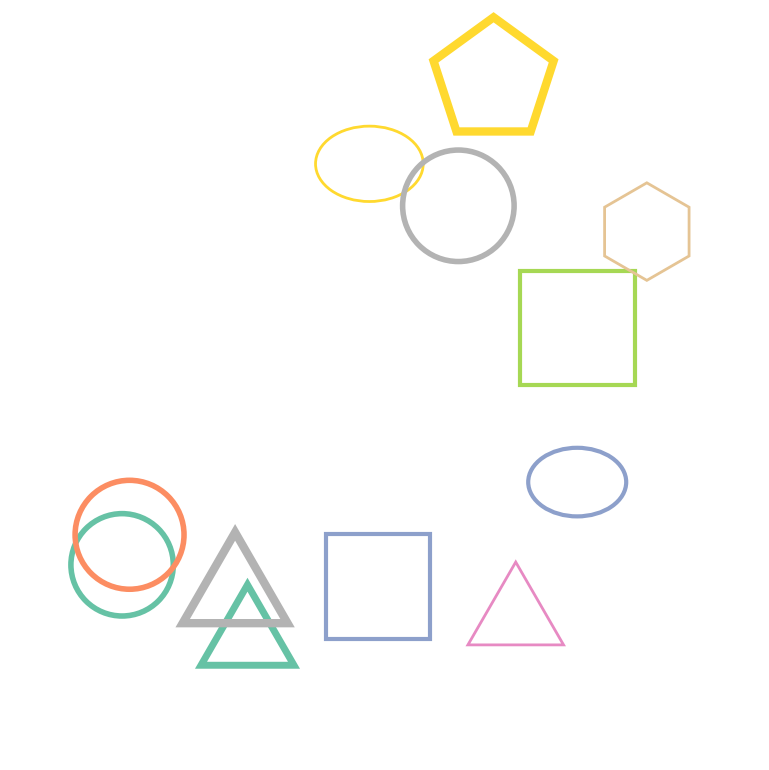[{"shape": "circle", "thickness": 2, "radius": 0.33, "center": [0.159, 0.266]}, {"shape": "triangle", "thickness": 2.5, "radius": 0.35, "center": [0.321, 0.171]}, {"shape": "circle", "thickness": 2, "radius": 0.35, "center": [0.168, 0.305]}, {"shape": "oval", "thickness": 1.5, "radius": 0.32, "center": [0.75, 0.374]}, {"shape": "square", "thickness": 1.5, "radius": 0.34, "center": [0.491, 0.238]}, {"shape": "triangle", "thickness": 1, "radius": 0.36, "center": [0.67, 0.198]}, {"shape": "square", "thickness": 1.5, "radius": 0.37, "center": [0.75, 0.574]}, {"shape": "oval", "thickness": 1, "radius": 0.35, "center": [0.48, 0.787]}, {"shape": "pentagon", "thickness": 3, "radius": 0.41, "center": [0.641, 0.896]}, {"shape": "hexagon", "thickness": 1, "radius": 0.32, "center": [0.84, 0.699]}, {"shape": "circle", "thickness": 2, "radius": 0.36, "center": [0.595, 0.733]}, {"shape": "triangle", "thickness": 3, "radius": 0.39, "center": [0.305, 0.23]}]